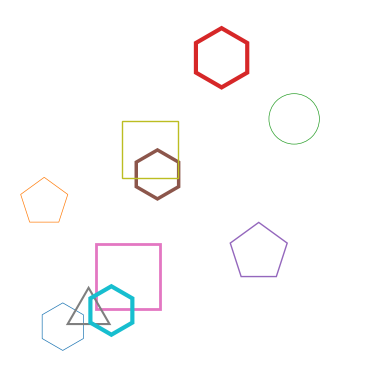[{"shape": "hexagon", "thickness": 0.5, "radius": 0.31, "center": [0.163, 0.152]}, {"shape": "pentagon", "thickness": 0.5, "radius": 0.32, "center": [0.115, 0.475]}, {"shape": "circle", "thickness": 0.5, "radius": 0.33, "center": [0.764, 0.691]}, {"shape": "hexagon", "thickness": 3, "radius": 0.38, "center": [0.576, 0.85]}, {"shape": "pentagon", "thickness": 1, "radius": 0.39, "center": [0.672, 0.345]}, {"shape": "hexagon", "thickness": 2.5, "radius": 0.32, "center": [0.409, 0.547]}, {"shape": "square", "thickness": 2, "radius": 0.42, "center": [0.332, 0.282]}, {"shape": "triangle", "thickness": 1.5, "radius": 0.31, "center": [0.23, 0.19]}, {"shape": "square", "thickness": 1, "radius": 0.37, "center": [0.389, 0.612]}, {"shape": "hexagon", "thickness": 3, "radius": 0.31, "center": [0.289, 0.194]}]